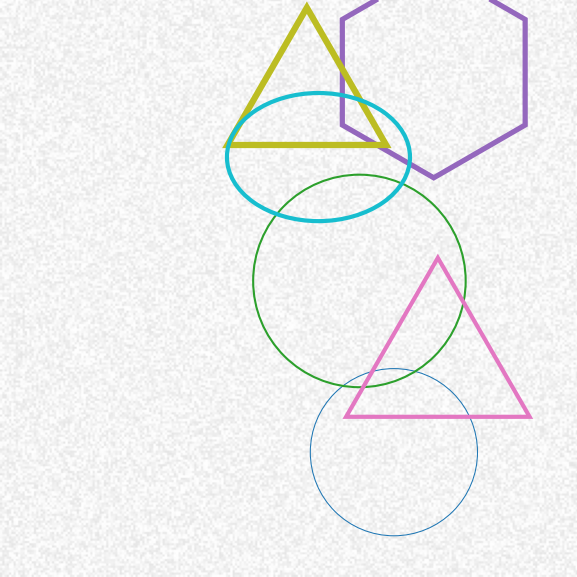[{"shape": "circle", "thickness": 0.5, "radius": 0.72, "center": [0.682, 0.216]}, {"shape": "circle", "thickness": 1, "radius": 0.92, "center": [0.622, 0.513]}, {"shape": "hexagon", "thickness": 2.5, "radius": 0.91, "center": [0.751, 0.874]}, {"shape": "triangle", "thickness": 2, "radius": 0.92, "center": [0.758, 0.369]}, {"shape": "triangle", "thickness": 3, "radius": 0.79, "center": [0.531, 0.827]}, {"shape": "oval", "thickness": 2, "radius": 0.79, "center": [0.551, 0.727]}]